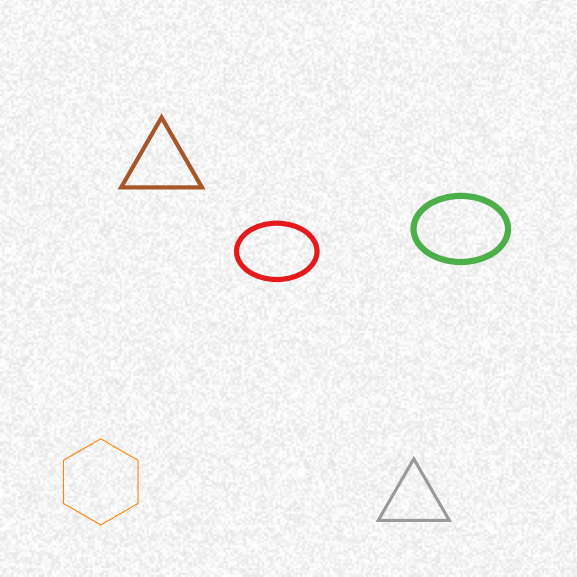[{"shape": "oval", "thickness": 2.5, "radius": 0.35, "center": [0.479, 0.564]}, {"shape": "oval", "thickness": 3, "radius": 0.41, "center": [0.798, 0.603]}, {"shape": "hexagon", "thickness": 0.5, "radius": 0.37, "center": [0.174, 0.165]}, {"shape": "triangle", "thickness": 2, "radius": 0.4, "center": [0.28, 0.715]}, {"shape": "triangle", "thickness": 1.5, "radius": 0.36, "center": [0.716, 0.134]}]